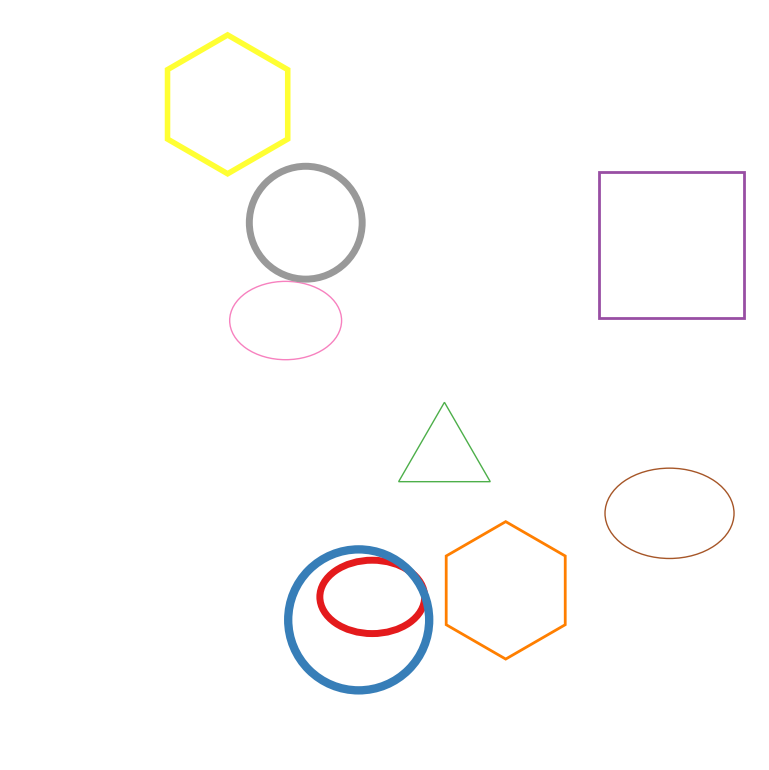[{"shape": "oval", "thickness": 2.5, "radius": 0.34, "center": [0.483, 0.225]}, {"shape": "circle", "thickness": 3, "radius": 0.46, "center": [0.466, 0.195]}, {"shape": "triangle", "thickness": 0.5, "radius": 0.34, "center": [0.577, 0.409]}, {"shape": "square", "thickness": 1, "radius": 0.47, "center": [0.872, 0.682]}, {"shape": "hexagon", "thickness": 1, "radius": 0.45, "center": [0.657, 0.233]}, {"shape": "hexagon", "thickness": 2, "radius": 0.45, "center": [0.296, 0.864]}, {"shape": "oval", "thickness": 0.5, "radius": 0.42, "center": [0.87, 0.333]}, {"shape": "oval", "thickness": 0.5, "radius": 0.36, "center": [0.371, 0.584]}, {"shape": "circle", "thickness": 2.5, "radius": 0.37, "center": [0.397, 0.711]}]